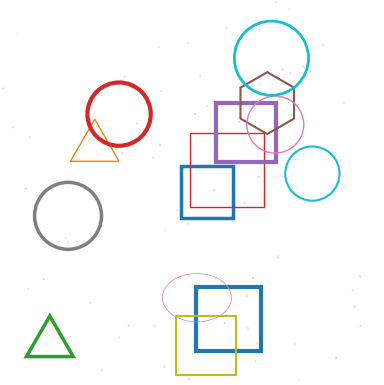[{"shape": "square", "thickness": 3, "radius": 0.42, "center": [0.593, 0.171]}, {"shape": "square", "thickness": 2.5, "radius": 0.34, "center": [0.538, 0.501]}, {"shape": "triangle", "thickness": 1, "radius": 0.36, "center": [0.246, 0.618]}, {"shape": "triangle", "thickness": 2.5, "radius": 0.35, "center": [0.129, 0.109]}, {"shape": "square", "thickness": 1, "radius": 0.48, "center": [0.59, 0.559]}, {"shape": "circle", "thickness": 3, "radius": 0.41, "center": [0.309, 0.704]}, {"shape": "square", "thickness": 3, "radius": 0.39, "center": [0.639, 0.656]}, {"shape": "hexagon", "thickness": 1.5, "radius": 0.4, "center": [0.694, 0.732]}, {"shape": "oval", "thickness": 0.5, "radius": 0.45, "center": [0.511, 0.227]}, {"shape": "circle", "thickness": 1, "radius": 0.37, "center": [0.715, 0.676]}, {"shape": "circle", "thickness": 2.5, "radius": 0.43, "center": [0.177, 0.439]}, {"shape": "square", "thickness": 1.5, "radius": 0.39, "center": [0.535, 0.103]}, {"shape": "circle", "thickness": 1.5, "radius": 0.35, "center": [0.811, 0.549]}, {"shape": "circle", "thickness": 2, "radius": 0.48, "center": [0.705, 0.849]}]